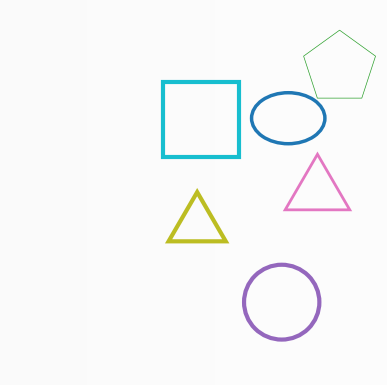[{"shape": "oval", "thickness": 2.5, "radius": 0.47, "center": [0.744, 0.693]}, {"shape": "pentagon", "thickness": 0.5, "radius": 0.49, "center": [0.876, 0.824]}, {"shape": "circle", "thickness": 3, "radius": 0.49, "center": [0.727, 0.215]}, {"shape": "triangle", "thickness": 2, "radius": 0.48, "center": [0.819, 0.503]}, {"shape": "triangle", "thickness": 3, "radius": 0.43, "center": [0.509, 0.416]}, {"shape": "square", "thickness": 3, "radius": 0.49, "center": [0.519, 0.689]}]